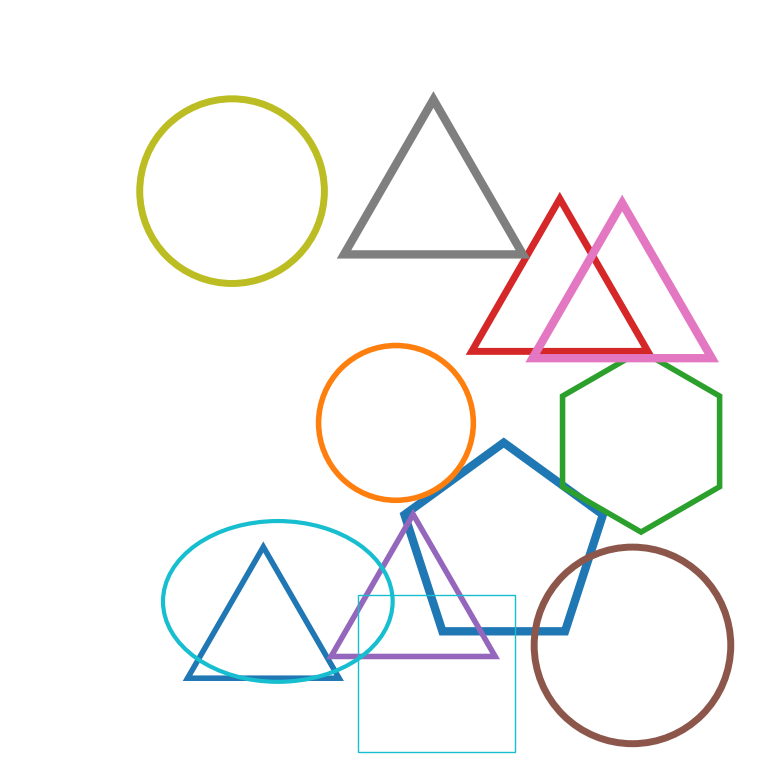[{"shape": "triangle", "thickness": 2, "radius": 0.57, "center": [0.342, 0.176]}, {"shape": "pentagon", "thickness": 3, "radius": 0.68, "center": [0.654, 0.29]}, {"shape": "circle", "thickness": 2, "radius": 0.5, "center": [0.514, 0.451]}, {"shape": "hexagon", "thickness": 2, "radius": 0.59, "center": [0.833, 0.427]}, {"shape": "triangle", "thickness": 2.5, "radius": 0.66, "center": [0.727, 0.61]}, {"shape": "triangle", "thickness": 2, "radius": 0.62, "center": [0.537, 0.209]}, {"shape": "circle", "thickness": 2.5, "radius": 0.64, "center": [0.821, 0.162]}, {"shape": "triangle", "thickness": 3, "radius": 0.67, "center": [0.808, 0.602]}, {"shape": "triangle", "thickness": 3, "radius": 0.67, "center": [0.563, 0.737]}, {"shape": "circle", "thickness": 2.5, "radius": 0.6, "center": [0.301, 0.752]}, {"shape": "oval", "thickness": 1.5, "radius": 0.75, "center": [0.361, 0.219]}, {"shape": "square", "thickness": 0.5, "radius": 0.51, "center": [0.567, 0.125]}]